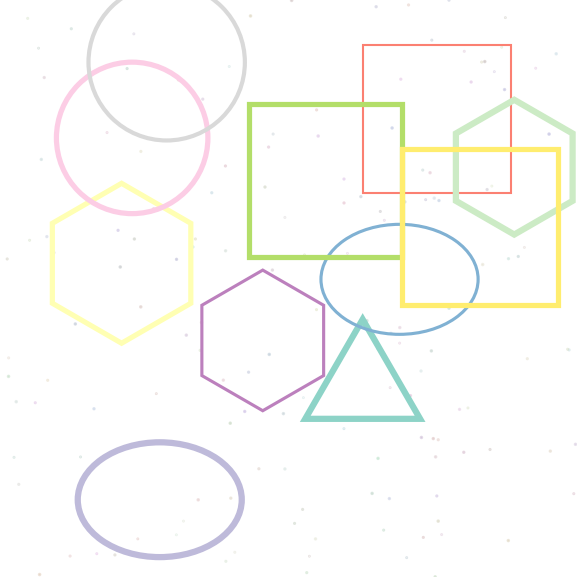[{"shape": "triangle", "thickness": 3, "radius": 0.57, "center": [0.628, 0.331]}, {"shape": "hexagon", "thickness": 2.5, "radius": 0.69, "center": [0.211, 0.543]}, {"shape": "oval", "thickness": 3, "radius": 0.71, "center": [0.277, 0.134]}, {"shape": "square", "thickness": 1, "radius": 0.64, "center": [0.757, 0.793]}, {"shape": "oval", "thickness": 1.5, "radius": 0.68, "center": [0.692, 0.515]}, {"shape": "square", "thickness": 2.5, "radius": 0.66, "center": [0.564, 0.687]}, {"shape": "circle", "thickness": 2.5, "radius": 0.66, "center": [0.229, 0.76]}, {"shape": "circle", "thickness": 2, "radius": 0.68, "center": [0.289, 0.891]}, {"shape": "hexagon", "thickness": 1.5, "radius": 0.61, "center": [0.455, 0.41]}, {"shape": "hexagon", "thickness": 3, "radius": 0.58, "center": [0.89, 0.71]}, {"shape": "square", "thickness": 2.5, "radius": 0.68, "center": [0.831, 0.606]}]